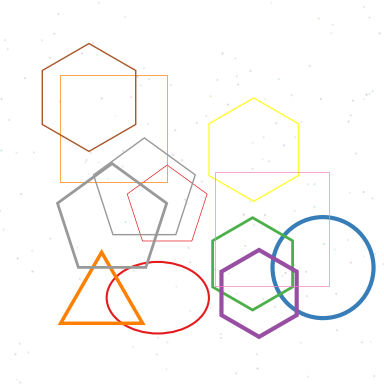[{"shape": "oval", "thickness": 1.5, "radius": 0.66, "center": [0.41, 0.227]}, {"shape": "pentagon", "thickness": 0.5, "radius": 0.55, "center": [0.434, 0.462]}, {"shape": "circle", "thickness": 3, "radius": 0.66, "center": [0.839, 0.305]}, {"shape": "hexagon", "thickness": 2, "radius": 0.6, "center": [0.656, 0.315]}, {"shape": "hexagon", "thickness": 3, "radius": 0.56, "center": [0.673, 0.238]}, {"shape": "triangle", "thickness": 2.5, "radius": 0.61, "center": [0.264, 0.222]}, {"shape": "square", "thickness": 0.5, "radius": 0.69, "center": [0.296, 0.665]}, {"shape": "hexagon", "thickness": 1, "radius": 0.67, "center": [0.659, 0.611]}, {"shape": "hexagon", "thickness": 1, "radius": 0.7, "center": [0.231, 0.747]}, {"shape": "square", "thickness": 0.5, "radius": 0.74, "center": [0.708, 0.404]}, {"shape": "pentagon", "thickness": 1, "radius": 0.69, "center": [0.375, 0.503]}, {"shape": "pentagon", "thickness": 2, "radius": 0.75, "center": [0.291, 0.426]}]